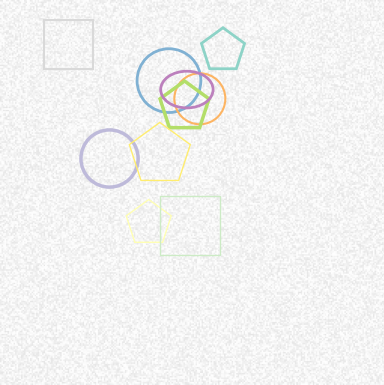[{"shape": "pentagon", "thickness": 2, "radius": 0.29, "center": [0.579, 0.869]}, {"shape": "pentagon", "thickness": 1, "radius": 0.31, "center": [0.386, 0.42]}, {"shape": "circle", "thickness": 2.5, "radius": 0.37, "center": [0.284, 0.588]}, {"shape": "circle", "thickness": 2, "radius": 0.41, "center": [0.439, 0.791]}, {"shape": "circle", "thickness": 1.5, "radius": 0.33, "center": [0.519, 0.743]}, {"shape": "pentagon", "thickness": 2.5, "radius": 0.33, "center": [0.479, 0.723]}, {"shape": "square", "thickness": 1.5, "radius": 0.32, "center": [0.177, 0.884]}, {"shape": "oval", "thickness": 2, "radius": 0.34, "center": [0.485, 0.767]}, {"shape": "square", "thickness": 1, "radius": 0.39, "center": [0.492, 0.414]}, {"shape": "pentagon", "thickness": 1, "radius": 0.42, "center": [0.415, 0.599]}]